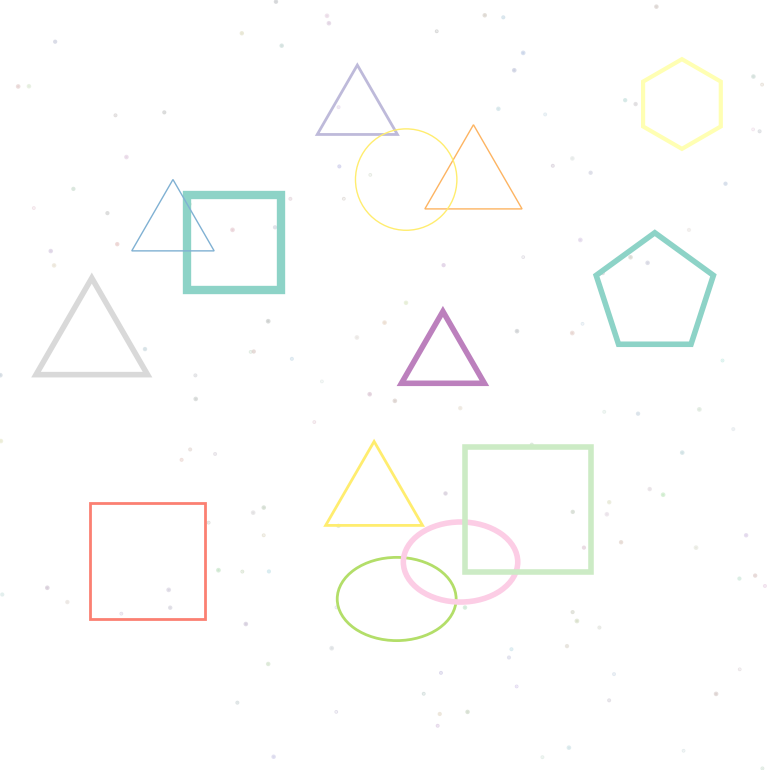[{"shape": "pentagon", "thickness": 2, "radius": 0.4, "center": [0.85, 0.618]}, {"shape": "square", "thickness": 3, "radius": 0.31, "center": [0.304, 0.685]}, {"shape": "hexagon", "thickness": 1.5, "radius": 0.29, "center": [0.886, 0.865]}, {"shape": "triangle", "thickness": 1, "radius": 0.3, "center": [0.464, 0.855]}, {"shape": "square", "thickness": 1, "radius": 0.38, "center": [0.192, 0.272]}, {"shape": "triangle", "thickness": 0.5, "radius": 0.31, "center": [0.225, 0.705]}, {"shape": "triangle", "thickness": 0.5, "radius": 0.36, "center": [0.615, 0.765]}, {"shape": "oval", "thickness": 1, "radius": 0.39, "center": [0.515, 0.222]}, {"shape": "oval", "thickness": 2, "radius": 0.37, "center": [0.598, 0.27]}, {"shape": "triangle", "thickness": 2, "radius": 0.42, "center": [0.119, 0.555]}, {"shape": "triangle", "thickness": 2, "radius": 0.31, "center": [0.575, 0.533]}, {"shape": "square", "thickness": 2, "radius": 0.41, "center": [0.686, 0.339]}, {"shape": "triangle", "thickness": 1, "radius": 0.36, "center": [0.486, 0.354]}, {"shape": "circle", "thickness": 0.5, "radius": 0.33, "center": [0.528, 0.767]}]